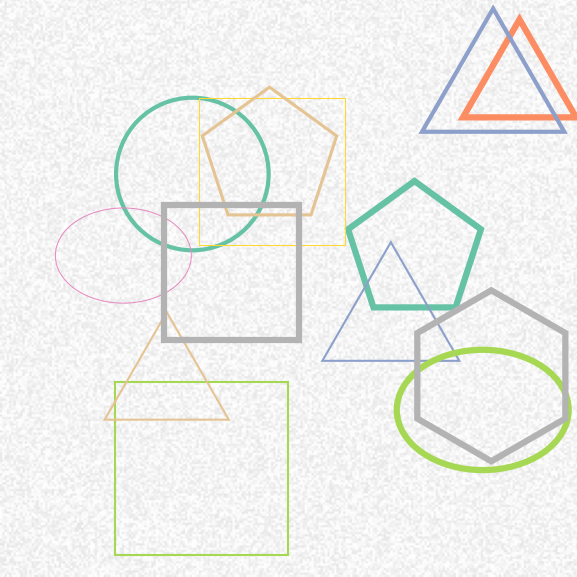[{"shape": "circle", "thickness": 2, "radius": 0.66, "center": [0.333, 0.698]}, {"shape": "pentagon", "thickness": 3, "radius": 0.6, "center": [0.718, 0.565]}, {"shape": "triangle", "thickness": 3, "radius": 0.57, "center": [0.9, 0.852]}, {"shape": "triangle", "thickness": 2, "radius": 0.71, "center": [0.854, 0.842]}, {"shape": "triangle", "thickness": 1, "radius": 0.68, "center": [0.677, 0.443]}, {"shape": "oval", "thickness": 0.5, "radius": 0.59, "center": [0.214, 0.557]}, {"shape": "square", "thickness": 1, "radius": 0.75, "center": [0.348, 0.188]}, {"shape": "oval", "thickness": 3, "radius": 0.74, "center": [0.836, 0.289]}, {"shape": "square", "thickness": 0.5, "radius": 0.63, "center": [0.471, 0.702]}, {"shape": "pentagon", "thickness": 1.5, "radius": 0.61, "center": [0.467, 0.726]}, {"shape": "triangle", "thickness": 1, "radius": 0.62, "center": [0.289, 0.334]}, {"shape": "hexagon", "thickness": 3, "radius": 0.74, "center": [0.851, 0.348]}, {"shape": "square", "thickness": 3, "radius": 0.58, "center": [0.401, 0.527]}]